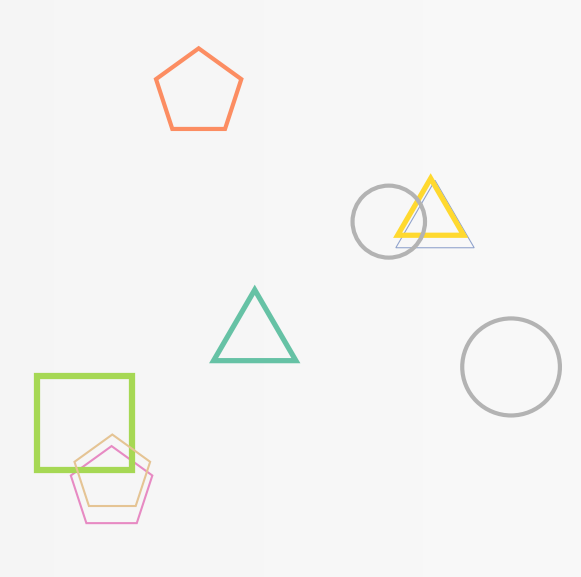[{"shape": "triangle", "thickness": 2.5, "radius": 0.41, "center": [0.438, 0.415]}, {"shape": "pentagon", "thickness": 2, "radius": 0.39, "center": [0.342, 0.838]}, {"shape": "triangle", "thickness": 0.5, "radius": 0.39, "center": [0.748, 0.609]}, {"shape": "pentagon", "thickness": 1, "radius": 0.37, "center": [0.192, 0.153]}, {"shape": "square", "thickness": 3, "radius": 0.41, "center": [0.145, 0.266]}, {"shape": "triangle", "thickness": 2.5, "radius": 0.33, "center": [0.741, 0.625]}, {"shape": "pentagon", "thickness": 1, "radius": 0.34, "center": [0.193, 0.178]}, {"shape": "circle", "thickness": 2, "radius": 0.42, "center": [0.879, 0.364]}, {"shape": "circle", "thickness": 2, "radius": 0.31, "center": [0.669, 0.615]}]